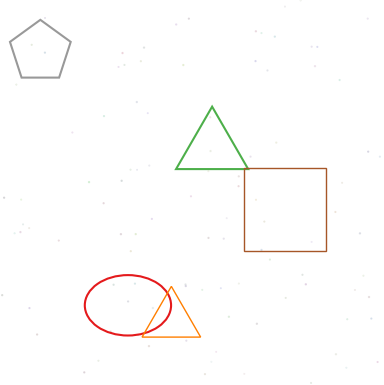[{"shape": "oval", "thickness": 1.5, "radius": 0.56, "center": [0.332, 0.207]}, {"shape": "triangle", "thickness": 1.5, "radius": 0.54, "center": [0.551, 0.615]}, {"shape": "triangle", "thickness": 1, "radius": 0.44, "center": [0.445, 0.168]}, {"shape": "square", "thickness": 1, "radius": 0.54, "center": [0.741, 0.456]}, {"shape": "pentagon", "thickness": 1.5, "radius": 0.41, "center": [0.105, 0.866]}]